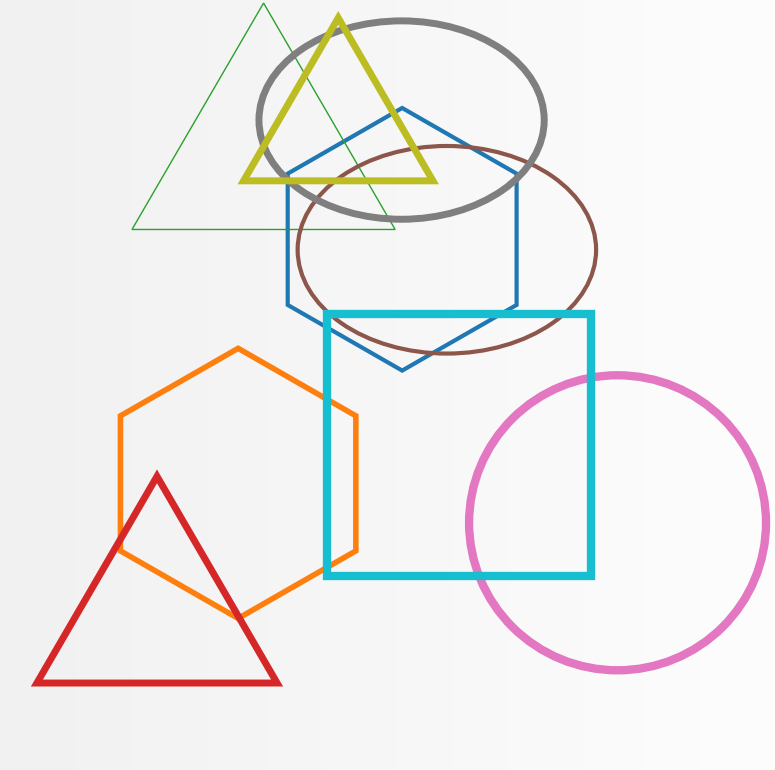[{"shape": "hexagon", "thickness": 1.5, "radius": 0.85, "center": [0.519, 0.689]}, {"shape": "hexagon", "thickness": 2, "radius": 0.88, "center": [0.307, 0.372]}, {"shape": "triangle", "thickness": 0.5, "radius": 0.98, "center": [0.34, 0.8]}, {"shape": "triangle", "thickness": 2.5, "radius": 0.89, "center": [0.203, 0.202]}, {"shape": "oval", "thickness": 1.5, "radius": 0.96, "center": [0.577, 0.676]}, {"shape": "circle", "thickness": 3, "radius": 0.96, "center": [0.797, 0.321]}, {"shape": "oval", "thickness": 2.5, "radius": 0.92, "center": [0.518, 0.844]}, {"shape": "triangle", "thickness": 2.5, "radius": 0.71, "center": [0.436, 0.836]}, {"shape": "square", "thickness": 3, "radius": 0.85, "center": [0.593, 0.422]}]